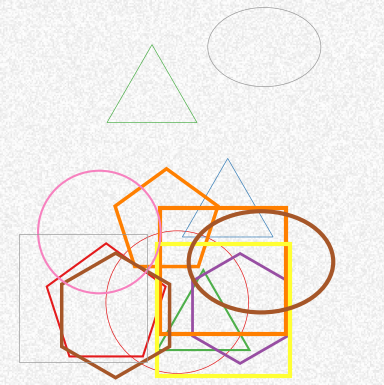[{"shape": "pentagon", "thickness": 1.5, "radius": 0.81, "center": [0.276, 0.206]}, {"shape": "circle", "thickness": 0.5, "radius": 0.93, "center": [0.46, 0.215]}, {"shape": "triangle", "thickness": 0.5, "radius": 0.68, "center": [0.591, 0.453]}, {"shape": "triangle", "thickness": 0.5, "radius": 0.67, "center": [0.395, 0.749]}, {"shape": "triangle", "thickness": 1.5, "radius": 0.69, "center": [0.528, 0.16]}, {"shape": "hexagon", "thickness": 2, "radius": 0.71, "center": [0.624, 0.199]}, {"shape": "pentagon", "thickness": 2.5, "radius": 0.7, "center": [0.432, 0.421]}, {"shape": "square", "thickness": 3, "radius": 0.82, "center": [0.579, 0.296]}, {"shape": "square", "thickness": 3, "radius": 0.86, "center": [0.58, 0.195]}, {"shape": "oval", "thickness": 3, "radius": 0.94, "center": [0.678, 0.32]}, {"shape": "hexagon", "thickness": 2.5, "radius": 0.81, "center": [0.3, 0.181]}, {"shape": "circle", "thickness": 1.5, "radius": 0.8, "center": [0.258, 0.397]}, {"shape": "oval", "thickness": 0.5, "radius": 0.73, "center": [0.686, 0.878]}, {"shape": "square", "thickness": 0.5, "radius": 0.83, "center": [0.215, 0.226]}]